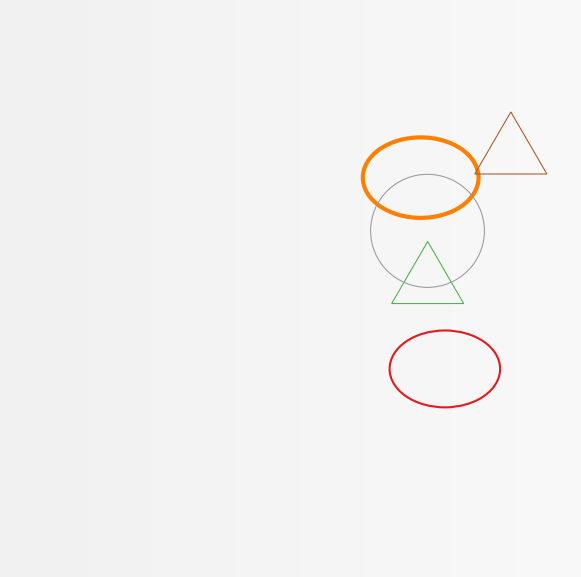[{"shape": "oval", "thickness": 1, "radius": 0.48, "center": [0.765, 0.36]}, {"shape": "triangle", "thickness": 0.5, "radius": 0.36, "center": [0.736, 0.509]}, {"shape": "oval", "thickness": 2, "radius": 0.5, "center": [0.724, 0.692]}, {"shape": "triangle", "thickness": 0.5, "radius": 0.36, "center": [0.879, 0.734]}, {"shape": "circle", "thickness": 0.5, "radius": 0.49, "center": [0.735, 0.599]}]